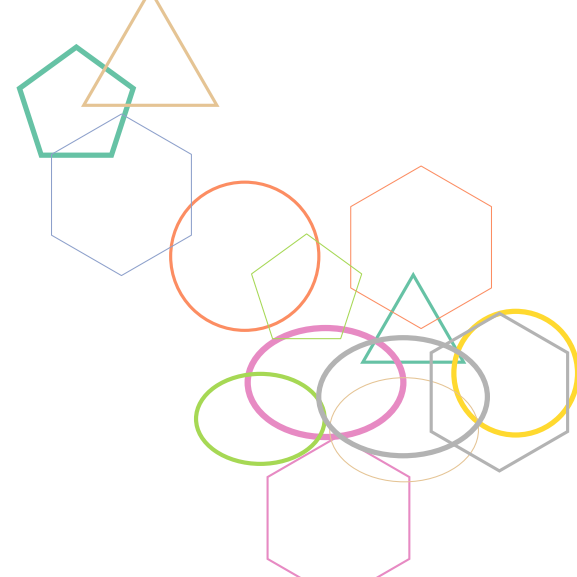[{"shape": "pentagon", "thickness": 2.5, "radius": 0.52, "center": [0.132, 0.814]}, {"shape": "triangle", "thickness": 1.5, "radius": 0.5, "center": [0.716, 0.422]}, {"shape": "hexagon", "thickness": 0.5, "radius": 0.7, "center": [0.729, 0.571]}, {"shape": "circle", "thickness": 1.5, "radius": 0.64, "center": [0.424, 0.555]}, {"shape": "hexagon", "thickness": 0.5, "radius": 0.7, "center": [0.21, 0.662]}, {"shape": "oval", "thickness": 3, "radius": 0.67, "center": [0.564, 0.337]}, {"shape": "hexagon", "thickness": 1, "radius": 0.71, "center": [0.586, 0.102]}, {"shape": "oval", "thickness": 2, "radius": 0.56, "center": [0.451, 0.274]}, {"shape": "pentagon", "thickness": 0.5, "radius": 0.5, "center": [0.531, 0.494]}, {"shape": "circle", "thickness": 2.5, "radius": 0.54, "center": [0.893, 0.353]}, {"shape": "triangle", "thickness": 1.5, "radius": 0.67, "center": [0.26, 0.883]}, {"shape": "oval", "thickness": 0.5, "radius": 0.64, "center": [0.7, 0.255]}, {"shape": "hexagon", "thickness": 1.5, "radius": 0.68, "center": [0.865, 0.32]}, {"shape": "oval", "thickness": 2.5, "radius": 0.73, "center": [0.698, 0.312]}]